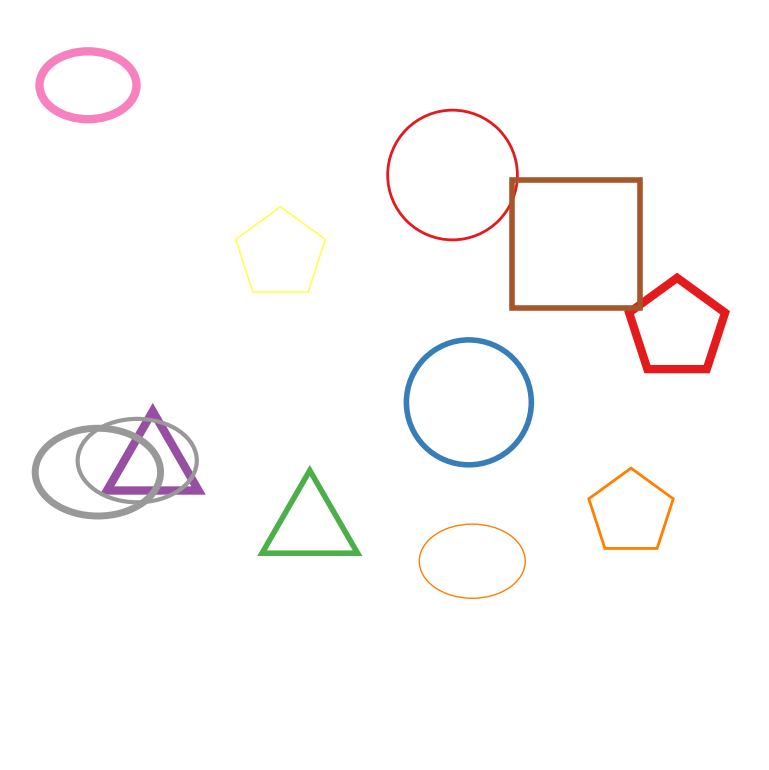[{"shape": "circle", "thickness": 1, "radius": 0.42, "center": [0.588, 0.773]}, {"shape": "pentagon", "thickness": 3, "radius": 0.33, "center": [0.879, 0.574]}, {"shape": "circle", "thickness": 2, "radius": 0.41, "center": [0.609, 0.477]}, {"shape": "triangle", "thickness": 2, "radius": 0.36, "center": [0.402, 0.317]}, {"shape": "triangle", "thickness": 3, "radius": 0.34, "center": [0.198, 0.397]}, {"shape": "pentagon", "thickness": 1, "radius": 0.29, "center": [0.82, 0.334]}, {"shape": "oval", "thickness": 0.5, "radius": 0.34, "center": [0.613, 0.271]}, {"shape": "pentagon", "thickness": 0.5, "radius": 0.31, "center": [0.364, 0.67]}, {"shape": "square", "thickness": 2, "radius": 0.42, "center": [0.748, 0.683]}, {"shape": "oval", "thickness": 3, "radius": 0.31, "center": [0.114, 0.889]}, {"shape": "oval", "thickness": 2.5, "radius": 0.41, "center": [0.127, 0.387]}, {"shape": "oval", "thickness": 1.5, "radius": 0.39, "center": [0.178, 0.402]}]